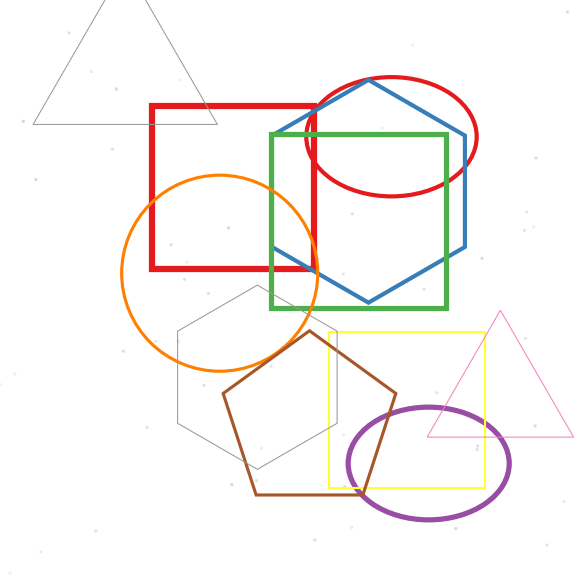[{"shape": "oval", "thickness": 2, "radius": 0.74, "center": [0.678, 0.762]}, {"shape": "square", "thickness": 3, "radius": 0.7, "center": [0.404, 0.674]}, {"shape": "hexagon", "thickness": 2, "radius": 0.96, "center": [0.638, 0.668]}, {"shape": "square", "thickness": 2.5, "radius": 0.76, "center": [0.621, 0.616]}, {"shape": "oval", "thickness": 2.5, "radius": 0.7, "center": [0.742, 0.197]}, {"shape": "circle", "thickness": 1.5, "radius": 0.85, "center": [0.38, 0.526]}, {"shape": "square", "thickness": 1, "radius": 0.68, "center": [0.705, 0.289]}, {"shape": "pentagon", "thickness": 1.5, "radius": 0.79, "center": [0.536, 0.269]}, {"shape": "triangle", "thickness": 0.5, "radius": 0.73, "center": [0.866, 0.315]}, {"shape": "triangle", "thickness": 0.5, "radius": 0.92, "center": [0.217, 0.876]}, {"shape": "hexagon", "thickness": 0.5, "radius": 0.8, "center": [0.446, 0.346]}]